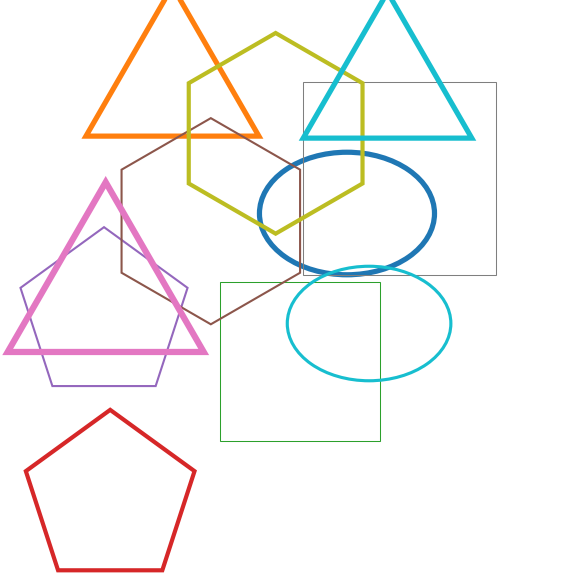[{"shape": "oval", "thickness": 2.5, "radius": 0.76, "center": [0.601, 0.629]}, {"shape": "triangle", "thickness": 2.5, "radius": 0.86, "center": [0.299, 0.85]}, {"shape": "square", "thickness": 0.5, "radius": 0.69, "center": [0.52, 0.373]}, {"shape": "pentagon", "thickness": 2, "radius": 0.77, "center": [0.191, 0.136]}, {"shape": "pentagon", "thickness": 1, "radius": 0.76, "center": [0.18, 0.454]}, {"shape": "hexagon", "thickness": 1, "radius": 0.89, "center": [0.365, 0.616]}, {"shape": "triangle", "thickness": 3, "radius": 0.98, "center": [0.183, 0.488]}, {"shape": "square", "thickness": 0.5, "radius": 0.84, "center": [0.692, 0.69]}, {"shape": "hexagon", "thickness": 2, "radius": 0.87, "center": [0.477, 0.768]}, {"shape": "oval", "thickness": 1.5, "radius": 0.71, "center": [0.639, 0.439]}, {"shape": "triangle", "thickness": 2.5, "radius": 0.84, "center": [0.671, 0.844]}]